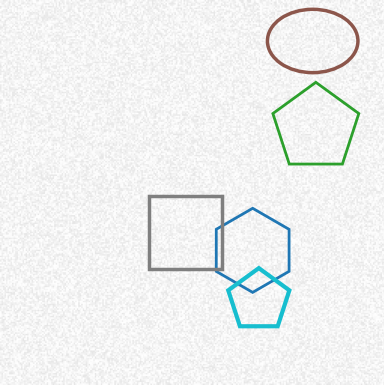[{"shape": "hexagon", "thickness": 2, "radius": 0.55, "center": [0.656, 0.35]}, {"shape": "pentagon", "thickness": 2, "radius": 0.59, "center": [0.82, 0.669]}, {"shape": "oval", "thickness": 2.5, "radius": 0.59, "center": [0.812, 0.894]}, {"shape": "square", "thickness": 2.5, "radius": 0.47, "center": [0.482, 0.396]}, {"shape": "pentagon", "thickness": 3, "radius": 0.42, "center": [0.672, 0.22]}]